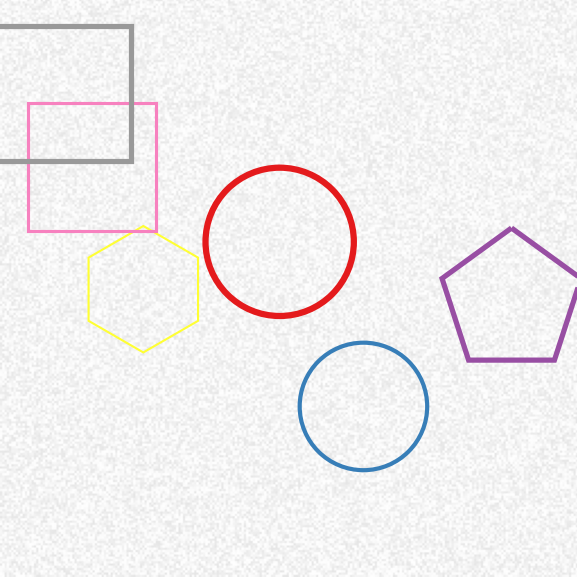[{"shape": "circle", "thickness": 3, "radius": 0.64, "center": [0.484, 0.58]}, {"shape": "circle", "thickness": 2, "radius": 0.55, "center": [0.629, 0.295]}, {"shape": "pentagon", "thickness": 2.5, "radius": 0.63, "center": [0.886, 0.478]}, {"shape": "hexagon", "thickness": 1, "radius": 0.55, "center": [0.248, 0.498]}, {"shape": "square", "thickness": 1.5, "radius": 0.56, "center": [0.159, 0.71]}, {"shape": "square", "thickness": 2.5, "radius": 0.59, "center": [0.11, 0.837]}]